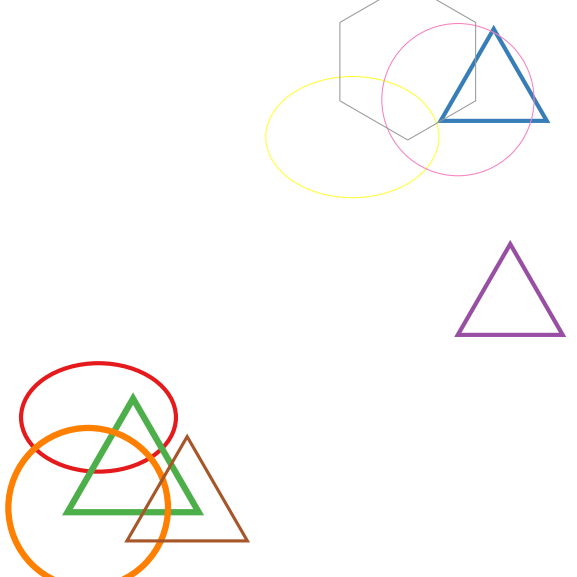[{"shape": "oval", "thickness": 2, "radius": 0.67, "center": [0.171, 0.276]}, {"shape": "triangle", "thickness": 2, "radius": 0.53, "center": [0.855, 0.843]}, {"shape": "triangle", "thickness": 3, "radius": 0.66, "center": [0.23, 0.178]}, {"shape": "triangle", "thickness": 2, "radius": 0.52, "center": [0.884, 0.472]}, {"shape": "circle", "thickness": 3, "radius": 0.69, "center": [0.153, 0.12]}, {"shape": "oval", "thickness": 0.5, "radius": 0.75, "center": [0.61, 0.762]}, {"shape": "triangle", "thickness": 1.5, "radius": 0.6, "center": [0.324, 0.123]}, {"shape": "circle", "thickness": 0.5, "radius": 0.66, "center": [0.793, 0.827]}, {"shape": "hexagon", "thickness": 0.5, "radius": 0.68, "center": [0.706, 0.892]}]